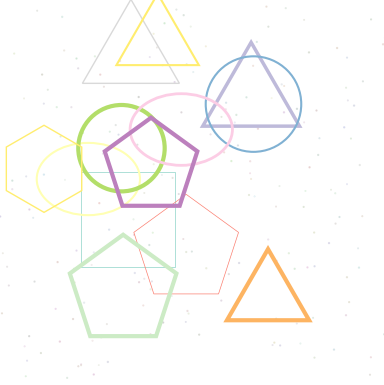[{"shape": "square", "thickness": 0.5, "radius": 0.61, "center": [0.333, 0.43]}, {"shape": "oval", "thickness": 1.5, "radius": 0.67, "center": [0.23, 0.535]}, {"shape": "triangle", "thickness": 2.5, "radius": 0.73, "center": [0.652, 0.745]}, {"shape": "pentagon", "thickness": 0.5, "radius": 0.71, "center": [0.484, 0.352]}, {"shape": "circle", "thickness": 1.5, "radius": 0.62, "center": [0.658, 0.73]}, {"shape": "triangle", "thickness": 3, "radius": 0.62, "center": [0.696, 0.23]}, {"shape": "circle", "thickness": 3, "radius": 0.56, "center": [0.316, 0.615]}, {"shape": "oval", "thickness": 2, "radius": 0.66, "center": [0.471, 0.664]}, {"shape": "triangle", "thickness": 1, "radius": 0.73, "center": [0.34, 0.856]}, {"shape": "pentagon", "thickness": 3, "radius": 0.63, "center": [0.392, 0.568]}, {"shape": "pentagon", "thickness": 3, "radius": 0.73, "center": [0.32, 0.245]}, {"shape": "hexagon", "thickness": 1, "radius": 0.57, "center": [0.114, 0.561]}, {"shape": "triangle", "thickness": 1.5, "radius": 0.62, "center": [0.409, 0.893]}]